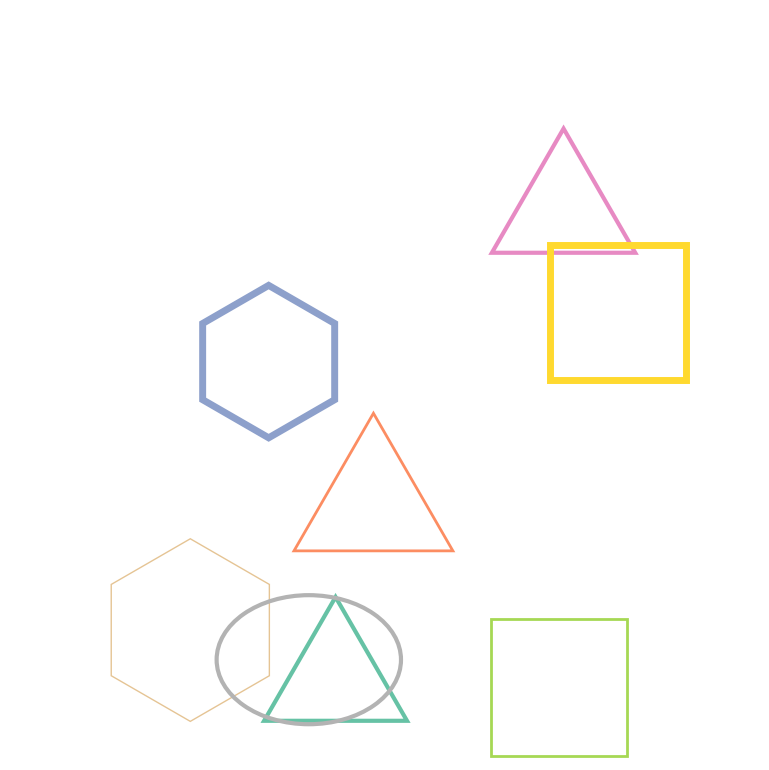[{"shape": "triangle", "thickness": 1.5, "radius": 0.54, "center": [0.436, 0.117]}, {"shape": "triangle", "thickness": 1, "radius": 0.6, "center": [0.485, 0.344]}, {"shape": "hexagon", "thickness": 2.5, "radius": 0.49, "center": [0.349, 0.53]}, {"shape": "triangle", "thickness": 1.5, "radius": 0.54, "center": [0.732, 0.725]}, {"shape": "square", "thickness": 1, "radius": 0.44, "center": [0.726, 0.107]}, {"shape": "square", "thickness": 2.5, "radius": 0.44, "center": [0.803, 0.594]}, {"shape": "hexagon", "thickness": 0.5, "radius": 0.59, "center": [0.247, 0.182]}, {"shape": "oval", "thickness": 1.5, "radius": 0.6, "center": [0.401, 0.143]}]